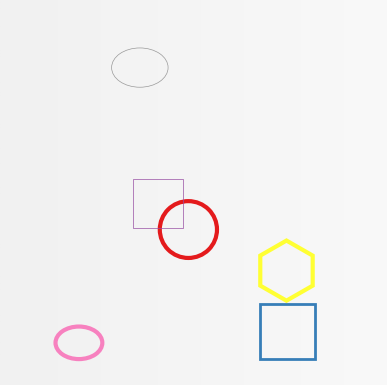[{"shape": "circle", "thickness": 3, "radius": 0.37, "center": [0.486, 0.404]}, {"shape": "square", "thickness": 2, "radius": 0.36, "center": [0.742, 0.139]}, {"shape": "square", "thickness": 0.5, "radius": 0.32, "center": [0.408, 0.471]}, {"shape": "hexagon", "thickness": 3, "radius": 0.39, "center": [0.739, 0.297]}, {"shape": "oval", "thickness": 3, "radius": 0.3, "center": [0.204, 0.11]}, {"shape": "oval", "thickness": 0.5, "radius": 0.36, "center": [0.361, 0.824]}]